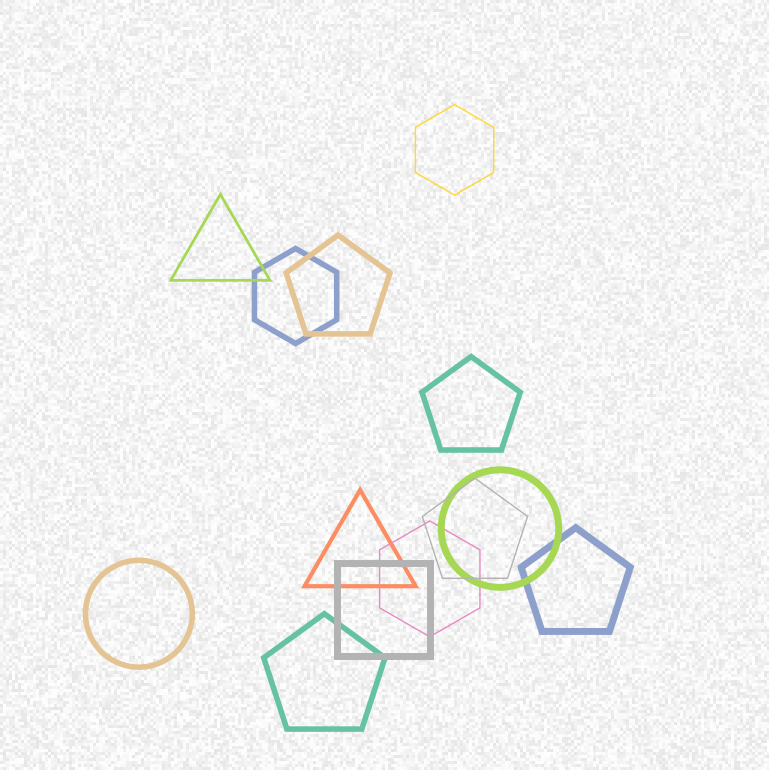[{"shape": "pentagon", "thickness": 2, "radius": 0.41, "center": [0.421, 0.12]}, {"shape": "pentagon", "thickness": 2, "radius": 0.34, "center": [0.612, 0.47]}, {"shape": "triangle", "thickness": 1.5, "radius": 0.42, "center": [0.468, 0.28]}, {"shape": "hexagon", "thickness": 2, "radius": 0.31, "center": [0.384, 0.616]}, {"shape": "pentagon", "thickness": 2.5, "radius": 0.37, "center": [0.748, 0.24]}, {"shape": "hexagon", "thickness": 0.5, "radius": 0.38, "center": [0.558, 0.248]}, {"shape": "triangle", "thickness": 1, "radius": 0.37, "center": [0.286, 0.673]}, {"shape": "circle", "thickness": 2.5, "radius": 0.38, "center": [0.649, 0.314]}, {"shape": "hexagon", "thickness": 0.5, "radius": 0.29, "center": [0.59, 0.805]}, {"shape": "pentagon", "thickness": 2, "radius": 0.35, "center": [0.439, 0.624]}, {"shape": "circle", "thickness": 2, "radius": 0.35, "center": [0.18, 0.203]}, {"shape": "square", "thickness": 2.5, "radius": 0.3, "center": [0.499, 0.209]}, {"shape": "pentagon", "thickness": 0.5, "radius": 0.36, "center": [0.617, 0.307]}]